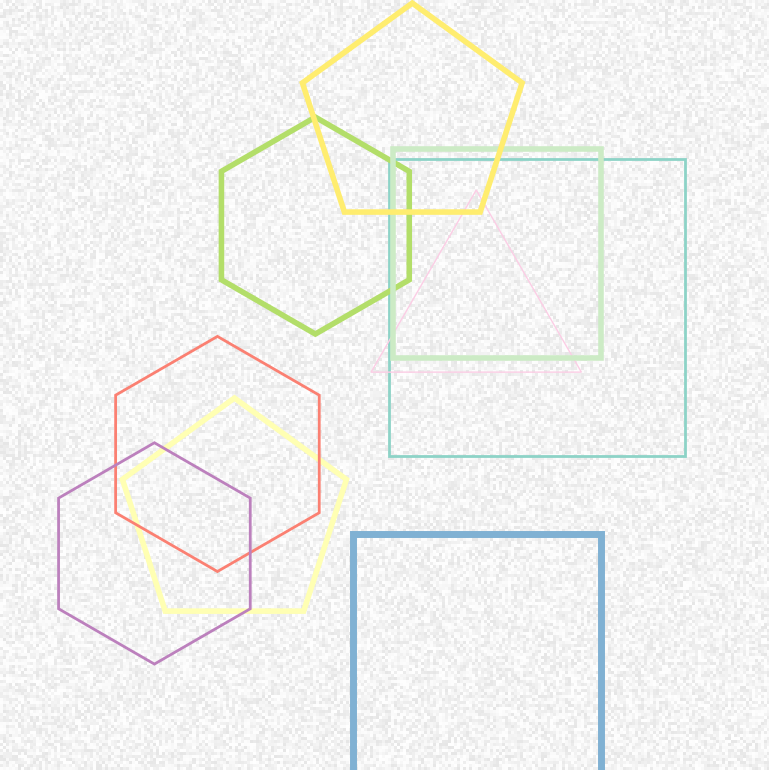[{"shape": "square", "thickness": 1, "radius": 0.96, "center": [0.698, 0.601]}, {"shape": "pentagon", "thickness": 2, "radius": 0.76, "center": [0.304, 0.33]}, {"shape": "hexagon", "thickness": 1, "radius": 0.76, "center": [0.282, 0.41]}, {"shape": "square", "thickness": 2.5, "radius": 0.8, "center": [0.619, 0.145]}, {"shape": "hexagon", "thickness": 2, "radius": 0.7, "center": [0.41, 0.707]}, {"shape": "triangle", "thickness": 0.5, "radius": 0.79, "center": [0.618, 0.596]}, {"shape": "hexagon", "thickness": 1, "radius": 0.72, "center": [0.201, 0.281]}, {"shape": "square", "thickness": 2, "radius": 0.68, "center": [0.645, 0.671]}, {"shape": "pentagon", "thickness": 2, "radius": 0.75, "center": [0.535, 0.846]}]